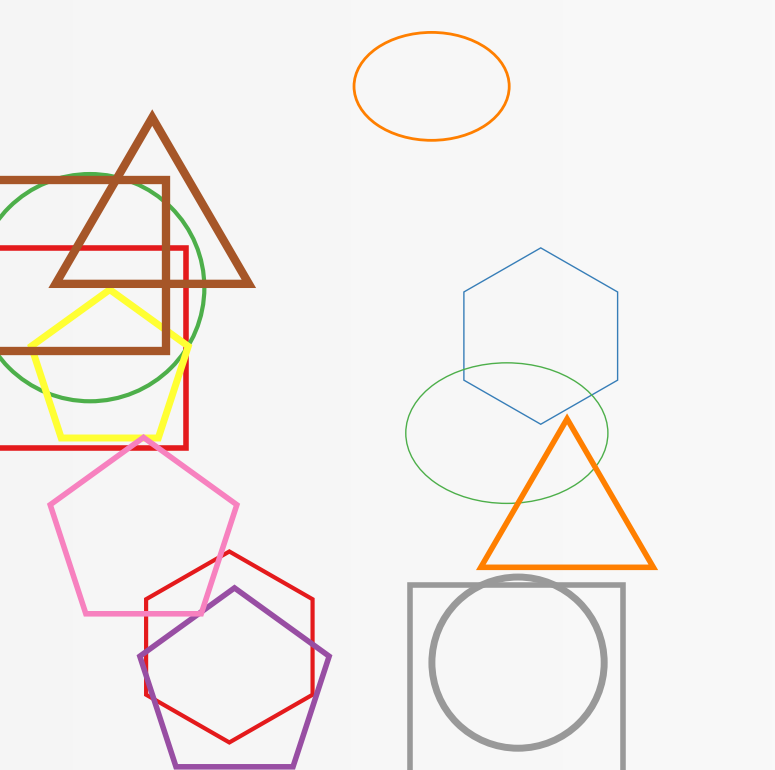[{"shape": "hexagon", "thickness": 1.5, "radius": 0.62, "center": [0.296, 0.16]}, {"shape": "square", "thickness": 2, "radius": 0.65, "center": [0.11, 0.548]}, {"shape": "hexagon", "thickness": 0.5, "radius": 0.57, "center": [0.698, 0.564]}, {"shape": "oval", "thickness": 0.5, "radius": 0.65, "center": [0.654, 0.438]}, {"shape": "circle", "thickness": 1.5, "radius": 0.74, "center": [0.116, 0.626]}, {"shape": "pentagon", "thickness": 2, "radius": 0.64, "center": [0.303, 0.108]}, {"shape": "oval", "thickness": 1, "radius": 0.5, "center": [0.557, 0.888]}, {"shape": "triangle", "thickness": 2, "radius": 0.64, "center": [0.732, 0.327]}, {"shape": "pentagon", "thickness": 2.5, "radius": 0.53, "center": [0.142, 0.517]}, {"shape": "square", "thickness": 3, "radius": 0.55, "center": [0.103, 0.656]}, {"shape": "triangle", "thickness": 3, "radius": 0.72, "center": [0.196, 0.703]}, {"shape": "pentagon", "thickness": 2, "radius": 0.63, "center": [0.185, 0.305]}, {"shape": "circle", "thickness": 2.5, "radius": 0.56, "center": [0.668, 0.139]}, {"shape": "square", "thickness": 2, "radius": 0.69, "center": [0.667, 0.103]}]